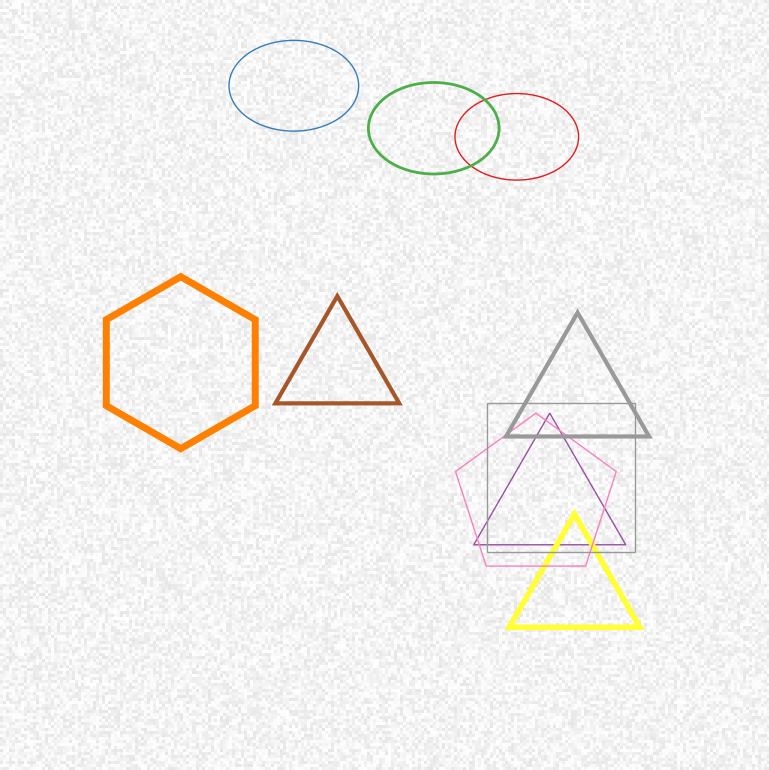[{"shape": "oval", "thickness": 0.5, "radius": 0.4, "center": [0.671, 0.822]}, {"shape": "oval", "thickness": 0.5, "radius": 0.42, "center": [0.382, 0.889]}, {"shape": "oval", "thickness": 1, "radius": 0.42, "center": [0.563, 0.833]}, {"shape": "triangle", "thickness": 0.5, "radius": 0.57, "center": [0.714, 0.349]}, {"shape": "hexagon", "thickness": 2.5, "radius": 0.56, "center": [0.235, 0.529]}, {"shape": "triangle", "thickness": 2, "radius": 0.49, "center": [0.746, 0.234]}, {"shape": "triangle", "thickness": 1.5, "radius": 0.46, "center": [0.438, 0.523]}, {"shape": "pentagon", "thickness": 0.5, "radius": 0.55, "center": [0.696, 0.354]}, {"shape": "square", "thickness": 0.5, "radius": 0.48, "center": [0.728, 0.38]}, {"shape": "triangle", "thickness": 1.5, "radius": 0.54, "center": [0.75, 0.487]}]